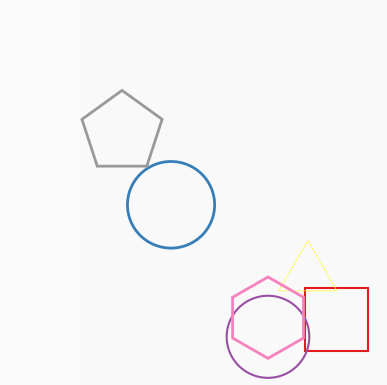[{"shape": "square", "thickness": 1.5, "radius": 0.41, "center": [0.867, 0.171]}, {"shape": "circle", "thickness": 2, "radius": 0.56, "center": [0.441, 0.468]}, {"shape": "circle", "thickness": 1.5, "radius": 0.53, "center": [0.692, 0.125]}, {"shape": "triangle", "thickness": 0.5, "radius": 0.43, "center": [0.794, 0.288]}, {"shape": "hexagon", "thickness": 2, "radius": 0.53, "center": [0.692, 0.175]}, {"shape": "pentagon", "thickness": 2, "radius": 0.54, "center": [0.315, 0.656]}]